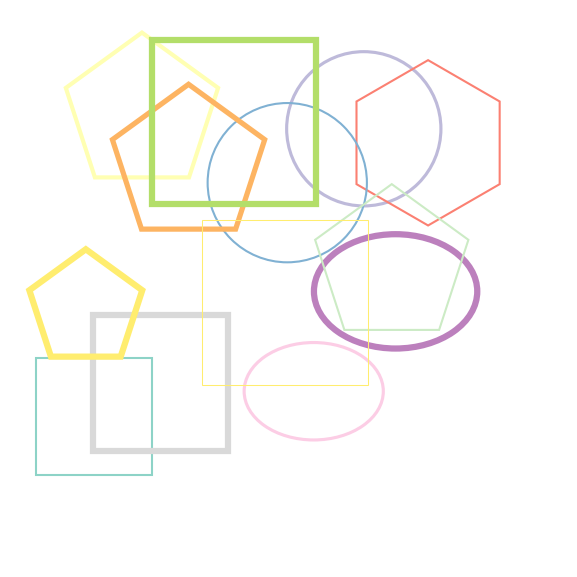[{"shape": "square", "thickness": 1, "radius": 0.51, "center": [0.163, 0.278]}, {"shape": "pentagon", "thickness": 2, "radius": 0.69, "center": [0.246, 0.804]}, {"shape": "circle", "thickness": 1.5, "radius": 0.67, "center": [0.63, 0.776]}, {"shape": "hexagon", "thickness": 1, "radius": 0.72, "center": [0.741, 0.752]}, {"shape": "circle", "thickness": 1, "radius": 0.69, "center": [0.497, 0.683]}, {"shape": "pentagon", "thickness": 2.5, "radius": 0.69, "center": [0.327, 0.715]}, {"shape": "square", "thickness": 3, "radius": 0.71, "center": [0.406, 0.788]}, {"shape": "oval", "thickness": 1.5, "radius": 0.6, "center": [0.543, 0.322]}, {"shape": "square", "thickness": 3, "radius": 0.59, "center": [0.278, 0.336]}, {"shape": "oval", "thickness": 3, "radius": 0.71, "center": [0.685, 0.495]}, {"shape": "pentagon", "thickness": 1, "radius": 0.7, "center": [0.678, 0.541]}, {"shape": "square", "thickness": 0.5, "radius": 0.72, "center": [0.494, 0.475]}, {"shape": "pentagon", "thickness": 3, "radius": 0.51, "center": [0.149, 0.465]}]